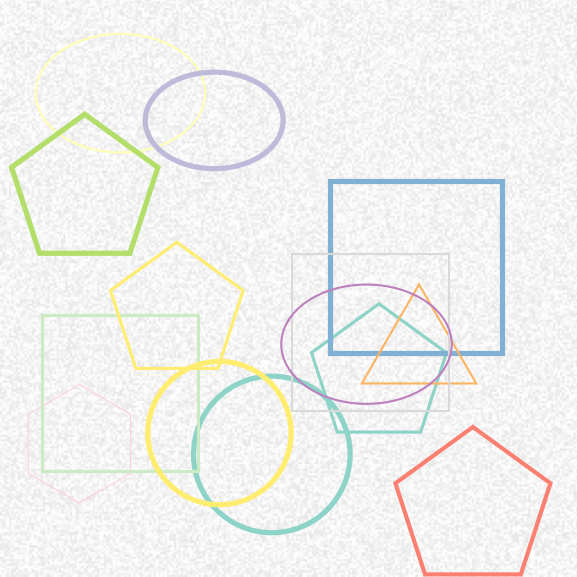[{"shape": "pentagon", "thickness": 1.5, "radius": 0.61, "center": [0.656, 0.35]}, {"shape": "circle", "thickness": 2.5, "radius": 0.68, "center": [0.471, 0.212]}, {"shape": "oval", "thickness": 1, "radius": 0.73, "center": [0.209, 0.838]}, {"shape": "oval", "thickness": 2.5, "radius": 0.6, "center": [0.371, 0.791]}, {"shape": "pentagon", "thickness": 2, "radius": 0.71, "center": [0.819, 0.119]}, {"shape": "square", "thickness": 2.5, "radius": 0.75, "center": [0.721, 0.537]}, {"shape": "triangle", "thickness": 1, "radius": 0.57, "center": [0.726, 0.392]}, {"shape": "pentagon", "thickness": 2.5, "radius": 0.67, "center": [0.147, 0.668]}, {"shape": "hexagon", "thickness": 0.5, "radius": 0.51, "center": [0.138, 0.231]}, {"shape": "square", "thickness": 1, "radius": 0.68, "center": [0.642, 0.424]}, {"shape": "oval", "thickness": 1, "radius": 0.74, "center": [0.635, 0.403]}, {"shape": "square", "thickness": 1.5, "radius": 0.68, "center": [0.207, 0.319]}, {"shape": "circle", "thickness": 2.5, "radius": 0.62, "center": [0.38, 0.249]}, {"shape": "pentagon", "thickness": 1.5, "radius": 0.6, "center": [0.306, 0.459]}]